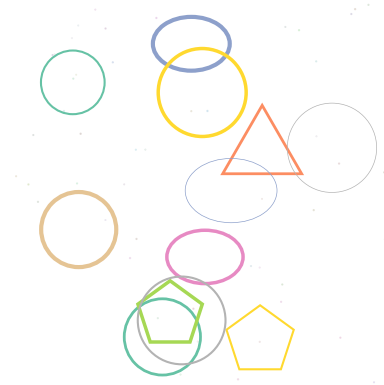[{"shape": "circle", "thickness": 1.5, "radius": 0.41, "center": [0.189, 0.786]}, {"shape": "circle", "thickness": 2, "radius": 0.5, "center": [0.422, 0.125]}, {"shape": "triangle", "thickness": 2, "radius": 0.59, "center": [0.681, 0.608]}, {"shape": "oval", "thickness": 3, "radius": 0.5, "center": [0.497, 0.886]}, {"shape": "oval", "thickness": 0.5, "radius": 0.6, "center": [0.6, 0.505]}, {"shape": "oval", "thickness": 2.5, "radius": 0.49, "center": [0.532, 0.333]}, {"shape": "pentagon", "thickness": 2.5, "radius": 0.44, "center": [0.442, 0.183]}, {"shape": "circle", "thickness": 2.5, "radius": 0.57, "center": [0.525, 0.76]}, {"shape": "pentagon", "thickness": 1.5, "radius": 0.46, "center": [0.676, 0.115]}, {"shape": "circle", "thickness": 3, "radius": 0.49, "center": [0.204, 0.404]}, {"shape": "circle", "thickness": 0.5, "radius": 0.58, "center": [0.862, 0.616]}, {"shape": "circle", "thickness": 1.5, "radius": 0.57, "center": [0.472, 0.168]}]